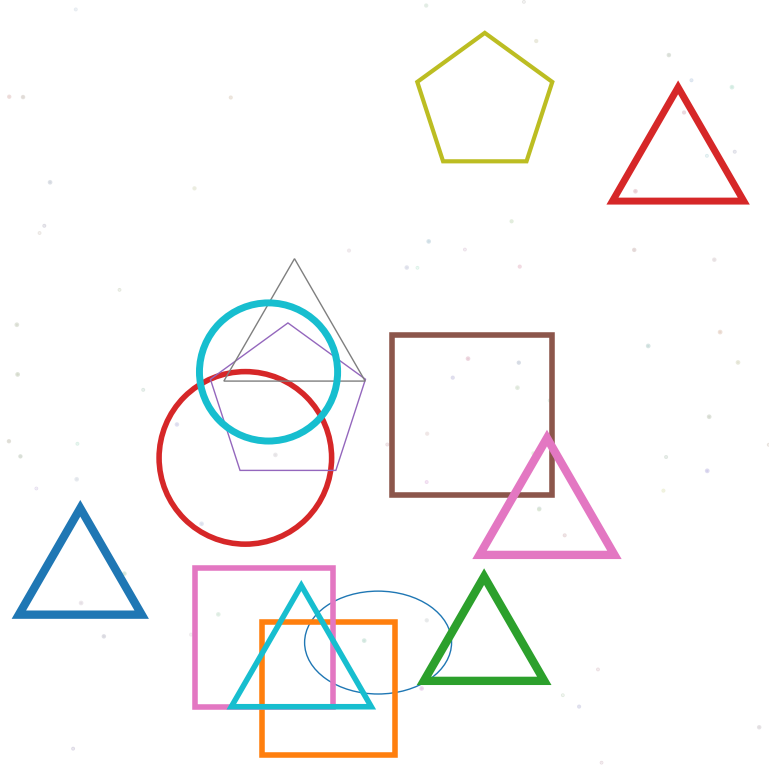[{"shape": "triangle", "thickness": 3, "radius": 0.46, "center": [0.104, 0.248]}, {"shape": "oval", "thickness": 0.5, "radius": 0.48, "center": [0.491, 0.165]}, {"shape": "square", "thickness": 2, "radius": 0.43, "center": [0.427, 0.106]}, {"shape": "triangle", "thickness": 3, "radius": 0.45, "center": [0.629, 0.161]}, {"shape": "triangle", "thickness": 2.5, "radius": 0.49, "center": [0.881, 0.788]}, {"shape": "circle", "thickness": 2, "radius": 0.56, "center": [0.319, 0.405]}, {"shape": "pentagon", "thickness": 0.5, "radius": 0.53, "center": [0.374, 0.475]}, {"shape": "square", "thickness": 2, "radius": 0.52, "center": [0.613, 0.461]}, {"shape": "square", "thickness": 2, "radius": 0.45, "center": [0.343, 0.172]}, {"shape": "triangle", "thickness": 3, "radius": 0.51, "center": [0.71, 0.33]}, {"shape": "triangle", "thickness": 0.5, "radius": 0.53, "center": [0.382, 0.558]}, {"shape": "pentagon", "thickness": 1.5, "radius": 0.46, "center": [0.63, 0.865]}, {"shape": "circle", "thickness": 2.5, "radius": 0.45, "center": [0.349, 0.517]}, {"shape": "triangle", "thickness": 2, "radius": 0.52, "center": [0.391, 0.135]}]